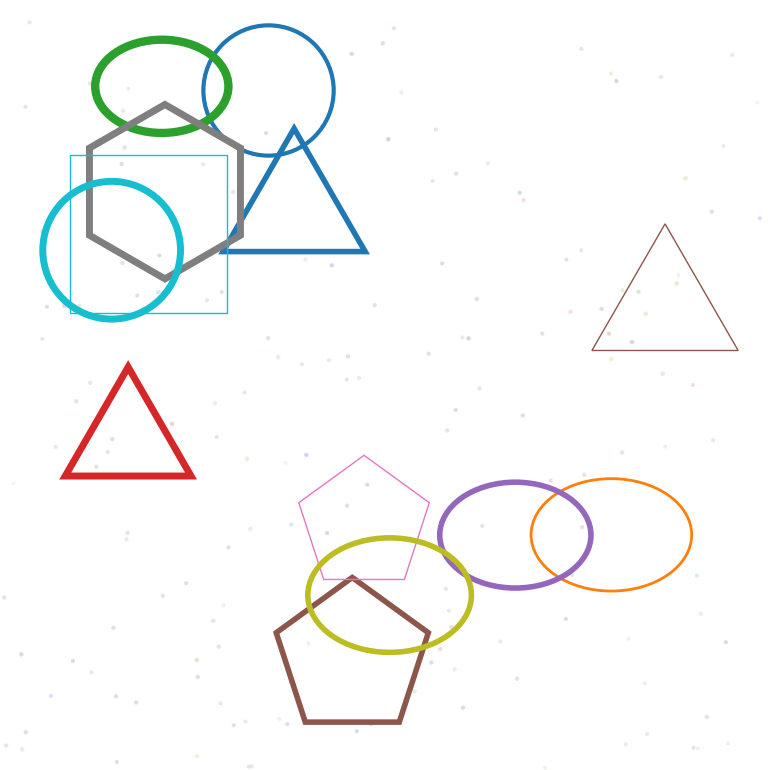[{"shape": "triangle", "thickness": 2, "radius": 0.53, "center": [0.382, 0.727]}, {"shape": "circle", "thickness": 1.5, "radius": 0.42, "center": [0.349, 0.882]}, {"shape": "oval", "thickness": 1, "radius": 0.52, "center": [0.794, 0.305]}, {"shape": "oval", "thickness": 3, "radius": 0.43, "center": [0.21, 0.888]}, {"shape": "triangle", "thickness": 2.5, "radius": 0.47, "center": [0.166, 0.429]}, {"shape": "oval", "thickness": 2, "radius": 0.49, "center": [0.669, 0.305]}, {"shape": "pentagon", "thickness": 2, "radius": 0.52, "center": [0.457, 0.146]}, {"shape": "triangle", "thickness": 0.5, "radius": 0.55, "center": [0.864, 0.6]}, {"shape": "pentagon", "thickness": 0.5, "radius": 0.45, "center": [0.473, 0.32]}, {"shape": "hexagon", "thickness": 2.5, "radius": 0.57, "center": [0.214, 0.751]}, {"shape": "oval", "thickness": 2, "radius": 0.53, "center": [0.506, 0.227]}, {"shape": "circle", "thickness": 2.5, "radius": 0.45, "center": [0.145, 0.675]}, {"shape": "square", "thickness": 0.5, "radius": 0.51, "center": [0.193, 0.696]}]